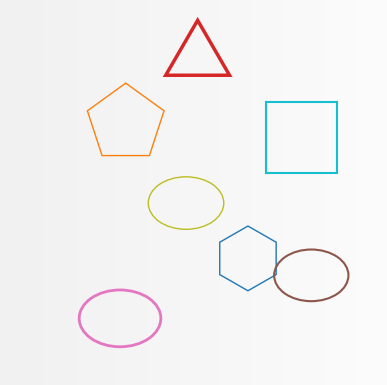[{"shape": "hexagon", "thickness": 1, "radius": 0.42, "center": [0.64, 0.329]}, {"shape": "pentagon", "thickness": 1, "radius": 0.52, "center": [0.324, 0.68]}, {"shape": "triangle", "thickness": 2.5, "radius": 0.48, "center": [0.51, 0.852]}, {"shape": "oval", "thickness": 1.5, "radius": 0.48, "center": [0.803, 0.285]}, {"shape": "oval", "thickness": 2, "radius": 0.53, "center": [0.31, 0.173]}, {"shape": "oval", "thickness": 1, "radius": 0.49, "center": [0.48, 0.473]}, {"shape": "square", "thickness": 1.5, "radius": 0.46, "center": [0.778, 0.642]}]